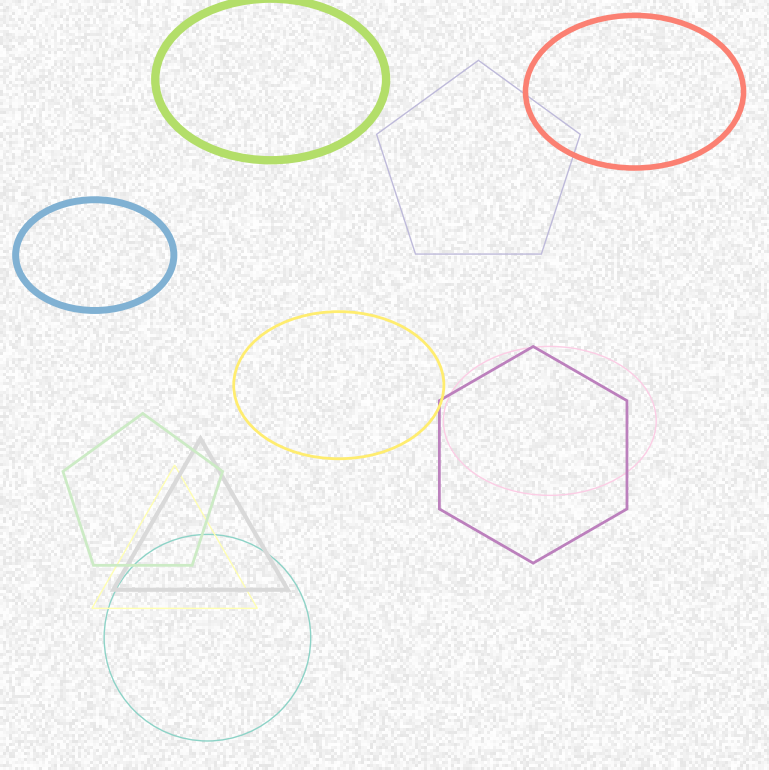[{"shape": "circle", "thickness": 0.5, "radius": 0.67, "center": [0.269, 0.172]}, {"shape": "triangle", "thickness": 0.5, "radius": 0.62, "center": [0.227, 0.272]}, {"shape": "pentagon", "thickness": 0.5, "radius": 0.7, "center": [0.621, 0.783]}, {"shape": "oval", "thickness": 2, "radius": 0.71, "center": [0.824, 0.881]}, {"shape": "oval", "thickness": 2.5, "radius": 0.51, "center": [0.123, 0.669]}, {"shape": "oval", "thickness": 3, "radius": 0.75, "center": [0.352, 0.897]}, {"shape": "oval", "thickness": 0.5, "radius": 0.69, "center": [0.714, 0.453]}, {"shape": "triangle", "thickness": 1.5, "radius": 0.65, "center": [0.26, 0.3]}, {"shape": "hexagon", "thickness": 1, "radius": 0.7, "center": [0.692, 0.409]}, {"shape": "pentagon", "thickness": 1, "radius": 0.55, "center": [0.185, 0.354]}, {"shape": "oval", "thickness": 1, "radius": 0.68, "center": [0.44, 0.5]}]